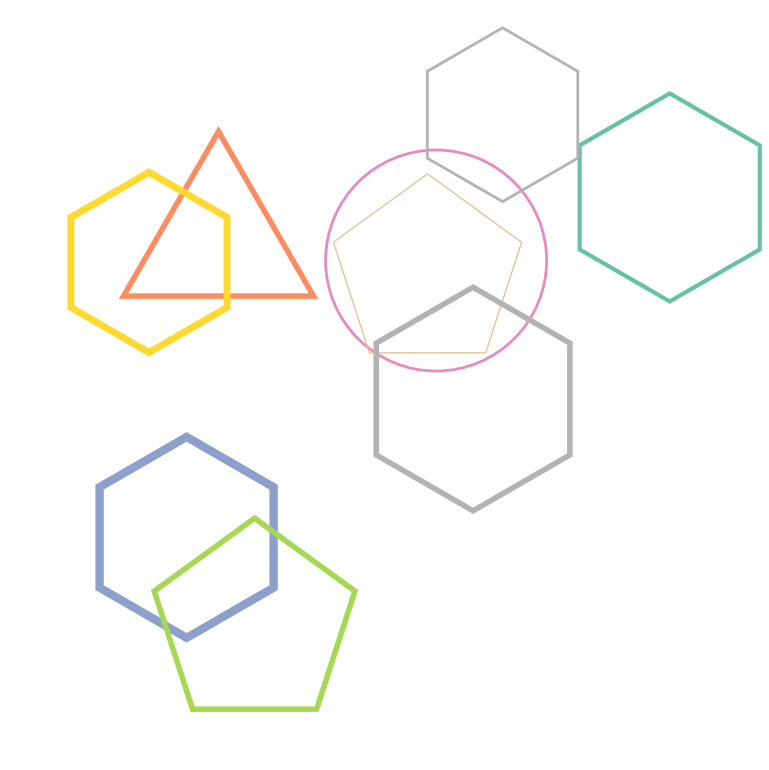[{"shape": "hexagon", "thickness": 1.5, "radius": 0.68, "center": [0.87, 0.744]}, {"shape": "triangle", "thickness": 2, "radius": 0.71, "center": [0.284, 0.687]}, {"shape": "hexagon", "thickness": 3, "radius": 0.65, "center": [0.242, 0.302]}, {"shape": "circle", "thickness": 1, "radius": 0.72, "center": [0.566, 0.662]}, {"shape": "pentagon", "thickness": 2, "radius": 0.69, "center": [0.331, 0.19]}, {"shape": "hexagon", "thickness": 2.5, "radius": 0.59, "center": [0.193, 0.659]}, {"shape": "pentagon", "thickness": 0.5, "radius": 0.64, "center": [0.555, 0.646]}, {"shape": "hexagon", "thickness": 1, "radius": 0.56, "center": [0.653, 0.851]}, {"shape": "hexagon", "thickness": 2, "radius": 0.73, "center": [0.614, 0.482]}]